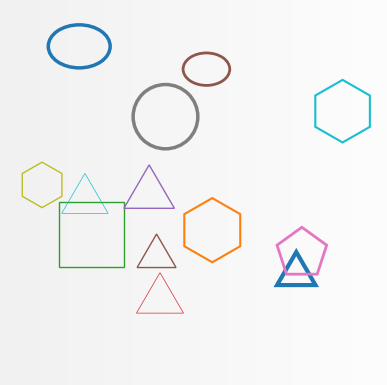[{"shape": "triangle", "thickness": 3, "radius": 0.29, "center": [0.765, 0.288]}, {"shape": "oval", "thickness": 2.5, "radius": 0.4, "center": [0.204, 0.88]}, {"shape": "hexagon", "thickness": 1.5, "radius": 0.42, "center": [0.548, 0.402]}, {"shape": "square", "thickness": 1, "radius": 0.42, "center": [0.236, 0.391]}, {"shape": "triangle", "thickness": 0.5, "radius": 0.35, "center": [0.413, 0.222]}, {"shape": "triangle", "thickness": 1, "radius": 0.38, "center": [0.385, 0.497]}, {"shape": "oval", "thickness": 2, "radius": 0.3, "center": [0.533, 0.82]}, {"shape": "triangle", "thickness": 1, "radius": 0.29, "center": [0.404, 0.334]}, {"shape": "pentagon", "thickness": 2, "radius": 0.34, "center": [0.779, 0.342]}, {"shape": "circle", "thickness": 2.5, "radius": 0.42, "center": [0.427, 0.697]}, {"shape": "hexagon", "thickness": 1, "radius": 0.3, "center": [0.109, 0.52]}, {"shape": "triangle", "thickness": 0.5, "radius": 0.35, "center": [0.219, 0.48]}, {"shape": "hexagon", "thickness": 1.5, "radius": 0.41, "center": [0.884, 0.711]}]